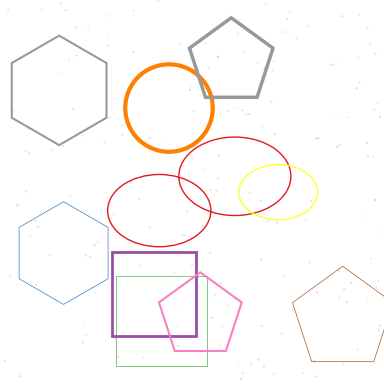[{"shape": "oval", "thickness": 1, "radius": 0.67, "center": [0.414, 0.453]}, {"shape": "oval", "thickness": 1, "radius": 0.73, "center": [0.61, 0.542]}, {"shape": "hexagon", "thickness": 0.5, "radius": 0.67, "center": [0.165, 0.343]}, {"shape": "square", "thickness": 0.5, "radius": 0.59, "center": [0.42, 0.166]}, {"shape": "square", "thickness": 2, "radius": 0.55, "center": [0.399, 0.236]}, {"shape": "circle", "thickness": 3, "radius": 0.57, "center": [0.439, 0.719]}, {"shape": "oval", "thickness": 1, "radius": 0.51, "center": [0.723, 0.501]}, {"shape": "pentagon", "thickness": 0.5, "radius": 0.69, "center": [0.89, 0.171]}, {"shape": "pentagon", "thickness": 1.5, "radius": 0.56, "center": [0.52, 0.18]}, {"shape": "pentagon", "thickness": 2.5, "radius": 0.57, "center": [0.601, 0.84]}, {"shape": "hexagon", "thickness": 1.5, "radius": 0.71, "center": [0.154, 0.765]}]